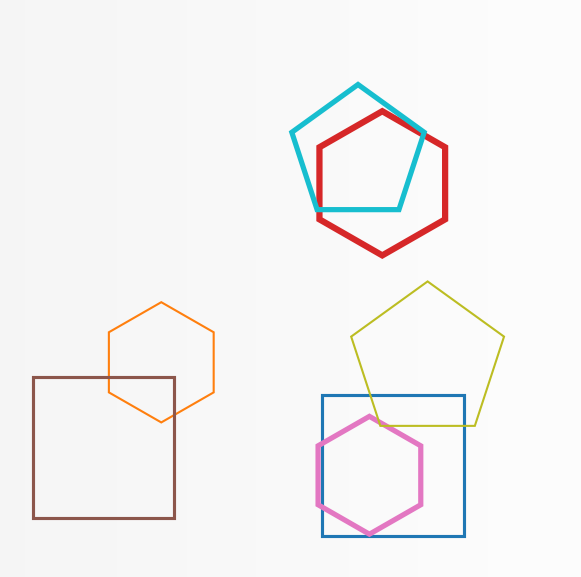[{"shape": "square", "thickness": 1.5, "radius": 0.61, "center": [0.676, 0.193]}, {"shape": "hexagon", "thickness": 1, "radius": 0.52, "center": [0.277, 0.372]}, {"shape": "hexagon", "thickness": 3, "radius": 0.62, "center": [0.658, 0.682]}, {"shape": "square", "thickness": 1.5, "radius": 0.61, "center": [0.178, 0.225]}, {"shape": "hexagon", "thickness": 2.5, "radius": 0.51, "center": [0.636, 0.176]}, {"shape": "pentagon", "thickness": 1, "radius": 0.69, "center": [0.736, 0.374]}, {"shape": "pentagon", "thickness": 2.5, "radius": 0.6, "center": [0.616, 0.733]}]